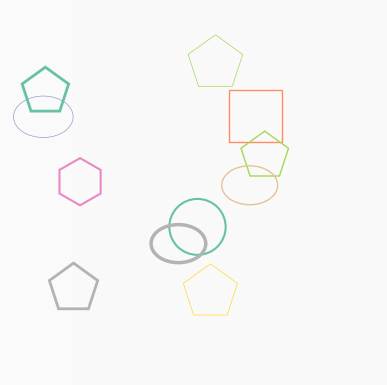[{"shape": "pentagon", "thickness": 2, "radius": 0.32, "center": [0.117, 0.762]}, {"shape": "circle", "thickness": 1.5, "radius": 0.36, "center": [0.51, 0.411]}, {"shape": "square", "thickness": 1, "radius": 0.34, "center": [0.66, 0.698]}, {"shape": "oval", "thickness": 0.5, "radius": 0.38, "center": [0.112, 0.697]}, {"shape": "hexagon", "thickness": 1.5, "radius": 0.31, "center": [0.207, 0.528]}, {"shape": "pentagon", "thickness": 0.5, "radius": 0.37, "center": [0.556, 0.836]}, {"shape": "pentagon", "thickness": 1, "radius": 0.32, "center": [0.683, 0.595]}, {"shape": "pentagon", "thickness": 0.5, "radius": 0.37, "center": [0.543, 0.241]}, {"shape": "oval", "thickness": 1, "radius": 0.36, "center": [0.644, 0.519]}, {"shape": "oval", "thickness": 2.5, "radius": 0.35, "center": [0.46, 0.367]}, {"shape": "pentagon", "thickness": 2, "radius": 0.33, "center": [0.19, 0.251]}]